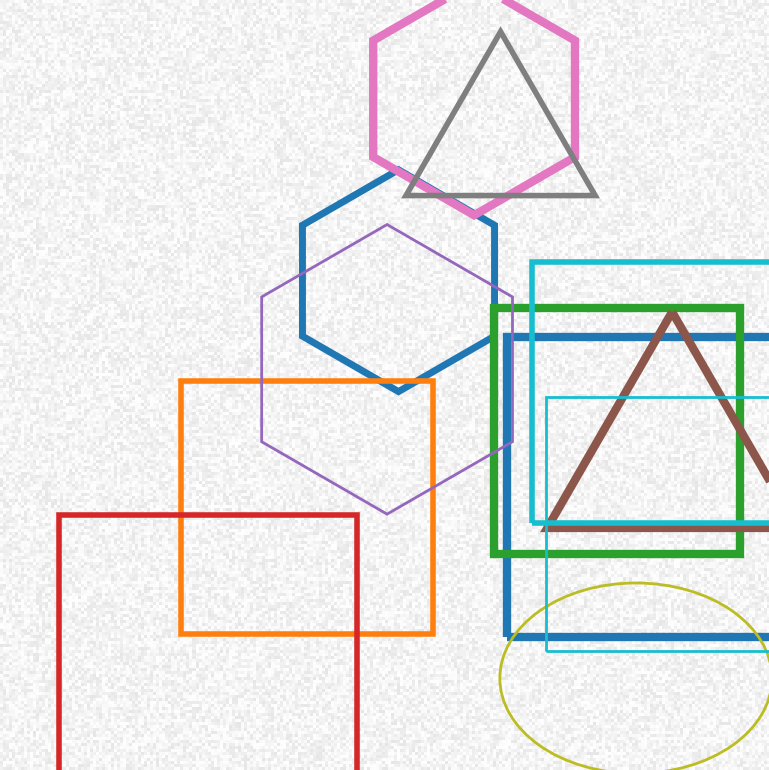[{"shape": "square", "thickness": 3, "radius": 0.97, "center": [0.853, 0.368]}, {"shape": "hexagon", "thickness": 2.5, "radius": 0.72, "center": [0.518, 0.635]}, {"shape": "square", "thickness": 2, "radius": 0.82, "center": [0.399, 0.341]}, {"shape": "square", "thickness": 3, "radius": 0.8, "center": [0.801, 0.44]}, {"shape": "square", "thickness": 2, "radius": 0.97, "center": [0.27, 0.138]}, {"shape": "hexagon", "thickness": 1, "radius": 0.94, "center": [0.503, 0.52]}, {"shape": "triangle", "thickness": 3, "radius": 0.94, "center": [0.873, 0.408]}, {"shape": "hexagon", "thickness": 3, "radius": 0.76, "center": [0.616, 0.872]}, {"shape": "triangle", "thickness": 2, "radius": 0.71, "center": [0.65, 0.817]}, {"shape": "oval", "thickness": 1, "radius": 0.88, "center": [0.826, 0.119]}, {"shape": "square", "thickness": 2, "radius": 0.85, "center": [0.861, 0.491]}, {"shape": "square", "thickness": 1, "radius": 0.83, "center": [0.875, 0.32]}]